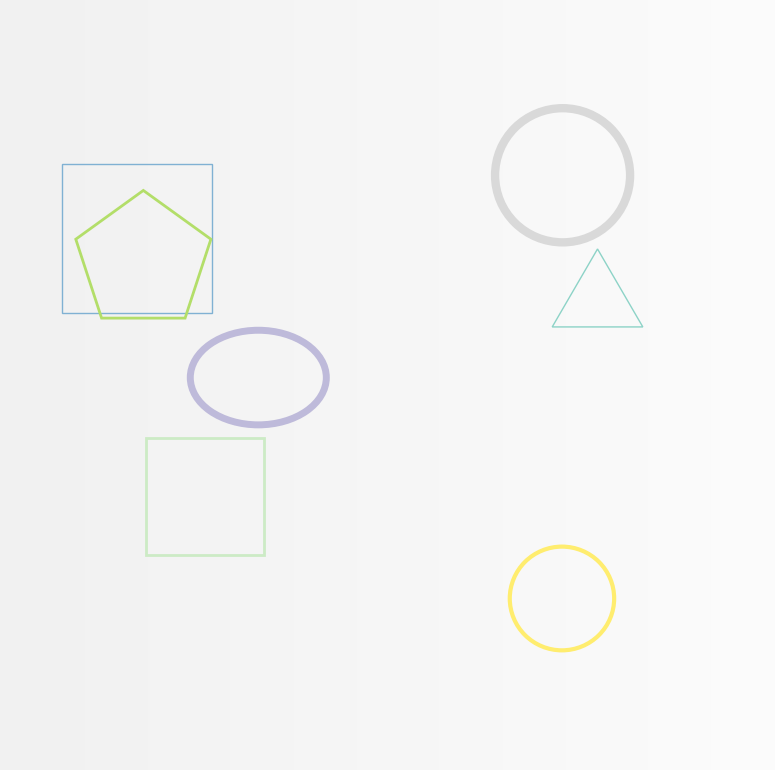[{"shape": "triangle", "thickness": 0.5, "radius": 0.34, "center": [0.771, 0.609]}, {"shape": "oval", "thickness": 2.5, "radius": 0.44, "center": [0.333, 0.51]}, {"shape": "square", "thickness": 0.5, "radius": 0.48, "center": [0.177, 0.69]}, {"shape": "pentagon", "thickness": 1, "radius": 0.46, "center": [0.185, 0.661]}, {"shape": "circle", "thickness": 3, "radius": 0.44, "center": [0.726, 0.772]}, {"shape": "square", "thickness": 1, "radius": 0.38, "center": [0.265, 0.355]}, {"shape": "circle", "thickness": 1.5, "radius": 0.34, "center": [0.725, 0.223]}]